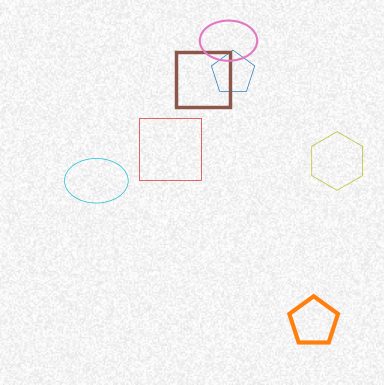[{"shape": "pentagon", "thickness": 0.5, "radius": 0.3, "center": [0.605, 0.811]}, {"shape": "pentagon", "thickness": 3, "radius": 0.33, "center": [0.815, 0.164]}, {"shape": "square", "thickness": 0.5, "radius": 0.4, "center": [0.441, 0.612]}, {"shape": "square", "thickness": 2.5, "radius": 0.35, "center": [0.527, 0.793]}, {"shape": "oval", "thickness": 1.5, "radius": 0.37, "center": [0.594, 0.894]}, {"shape": "hexagon", "thickness": 0.5, "radius": 0.38, "center": [0.876, 0.582]}, {"shape": "oval", "thickness": 0.5, "radius": 0.41, "center": [0.25, 0.531]}]